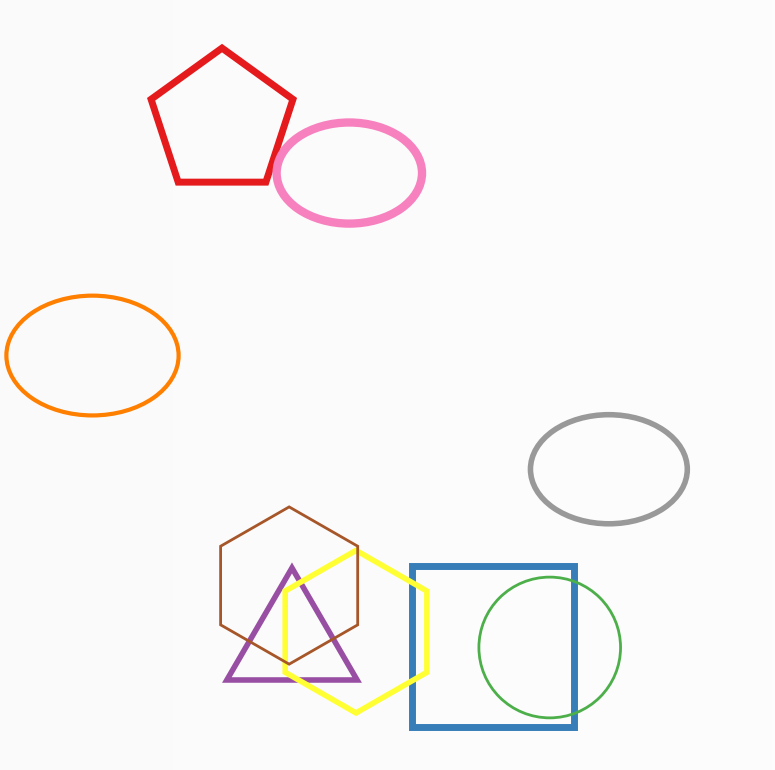[{"shape": "pentagon", "thickness": 2.5, "radius": 0.48, "center": [0.286, 0.841]}, {"shape": "square", "thickness": 2.5, "radius": 0.52, "center": [0.636, 0.161]}, {"shape": "circle", "thickness": 1, "radius": 0.46, "center": [0.709, 0.159]}, {"shape": "triangle", "thickness": 2, "radius": 0.49, "center": [0.377, 0.165]}, {"shape": "oval", "thickness": 1.5, "radius": 0.56, "center": [0.119, 0.538]}, {"shape": "hexagon", "thickness": 2, "radius": 0.53, "center": [0.459, 0.18]}, {"shape": "hexagon", "thickness": 1, "radius": 0.51, "center": [0.373, 0.24]}, {"shape": "oval", "thickness": 3, "radius": 0.47, "center": [0.451, 0.775]}, {"shape": "oval", "thickness": 2, "radius": 0.51, "center": [0.786, 0.391]}]